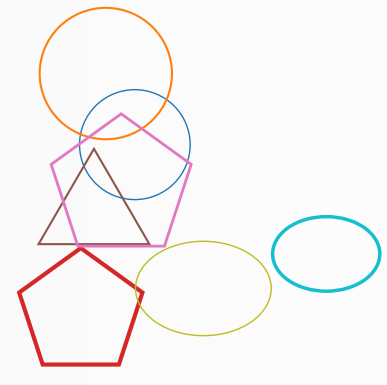[{"shape": "circle", "thickness": 1, "radius": 0.71, "center": [0.348, 0.624]}, {"shape": "circle", "thickness": 1.5, "radius": 0.85, "center": [0.273, 0.809]}, {"shape": "pentagon", "thickness": 3, "radius": 0.84, "center": [0.209, 0.188]}, {"shape": "triangle", "thickness": 1.5, "radius": 0.83, "center": [0.242, 0.448]}, {"shape": "pentagon", "thickness": 2, "radius": 0.95, "center": [0.313, 0.514]}, {"shape": "oval", "thickness": 1, "radius": 0.88, "center": [0.525, 0.251]}, {"shape": "oval", "thickness": 2.5, "radius": 0.69, "center": [0.842, 0.34]}]